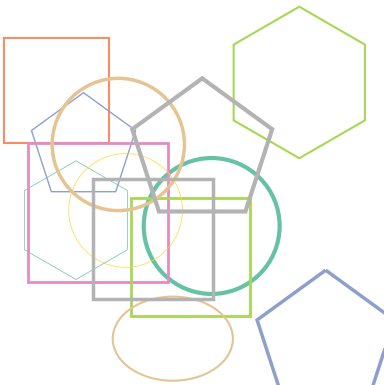[{"shape": "circle", "thickness": 3, "radius": 0.88, "center": [0.55, 0.413]}, {"shape": "hexagon", "thickness": 0.5, "radius": 0.77, "center": [0.197, 0.428]}, {"shape": "square", "thickness": 1.5, "radius": 0.68, "center": [0.146, 0.765]}, {"shape": "pentagon", "thickness": 2.5, "radius": 0.94, "center": [0.846, 0.111]}, {"shape": "pentagon", "thickness": 1, "radius": 0.71, "center": [0.217, 0.617]}, {"shape": "square", "thickness": 2, "radius": 0.91, "center": [0.255, 0.448]}, {"shape": "square", "thickness": 2, "radius": 0.77, "center": [0.495, 0.332]}, {"shape": "hexagon", "thickness": 1.5, "radius": 0.98, "center": [0.777, 0.786]}, {"shape": "circle", "thickness": 0.5, "radius": 0.74, "center": [0.326, 0.453]}, {"shape": "circle", "thickness": 2.5, "radius": 0.86, "center": [0.307, 0.625]}, {"shape": "oval", "thickness": 1.5, "radius": 0.78, "center": [0.449, 0.12]}, {"shape": "square", "thickness": 2.5, "radius": 0.78, "center": [0.397, 0.38]}, {"shape": "pentagon", "thickness": 3, "radius": 0.96, "center": [0.525, 0.605]}]